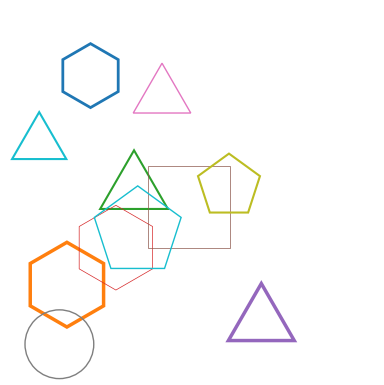[{"shape": "hexagon", "thickness": 2, "radius": 0.42, "center": [0.235, 0.804]}, {"shape": "hexagon", "thickness": 2.5, "radius": 0.55, "center": [0.174, 0.261]}, {"shape": "triangle", "thickness": 1.5, "radius": 0.51, "center": [0.348, 0.508]}, {"shape": "hexagon", "thickness": 0.5, "radius": 0.55, "center": [0.301, 0.357]}, {"shape": "triangle", "thickness": 2.5, "radius": 0.49, "center": [0.679, 0.165]}, {"shape": "square", "thickness": 0.5, "radius": 0.53, "center": [0.492, 0.462]}, {"shape": "triangle", "thickness": 1, "radius": 0.43, "center": [0.421, 0.75]}, {"shape": "circle", "thickness": 1, "radius": 0.45, "center": [0.154, 0.106]}, {"shape": "pentagon", "thickness": 1.5, "radius": 0.42, "center": [0.595, 0.516]}, {"shape": "pentagon", "thickness": 1, "radius": 0.59, "center": [0.358, 0.399]}, {"shape": "triangle", "thickness": 1.5, "radius": 0.41, "center": [0.102, 0.628]}]